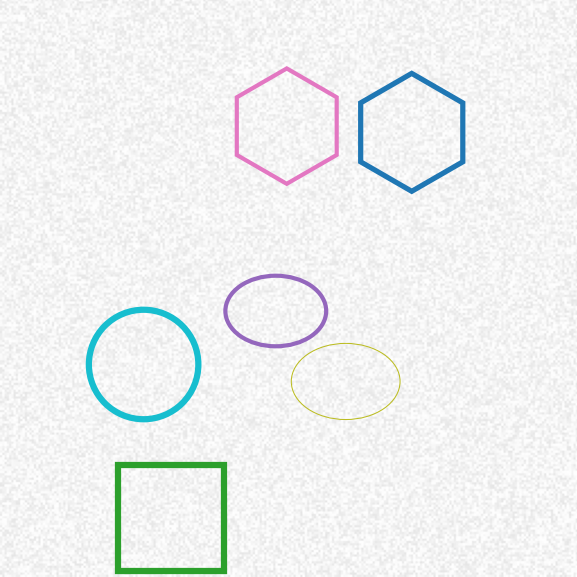[{"shape": "hexagon", "thickness": 2.5, "radius": 0.51, "center": [0.713, 0.77]}, {"shape": "square", "thickness": 3, "radius": 0.46, "center": [0.296, 0.103]}, {"shape": "oval", "thickness": 2, "radius": 0.44, "center": [0.478, 0.461]}, {"shape": "hexagon", "thickness": 2, "radius": 0.5, "center": [0.497, 0.781]}, {"shape": "oval", "thickness": 0.5, "radius": 0.47, "center": [0.599, 0.339]}, {"shape": "circle", "thickness": 3, "radius": 0.47, "center": [0.249, 0.368]}]